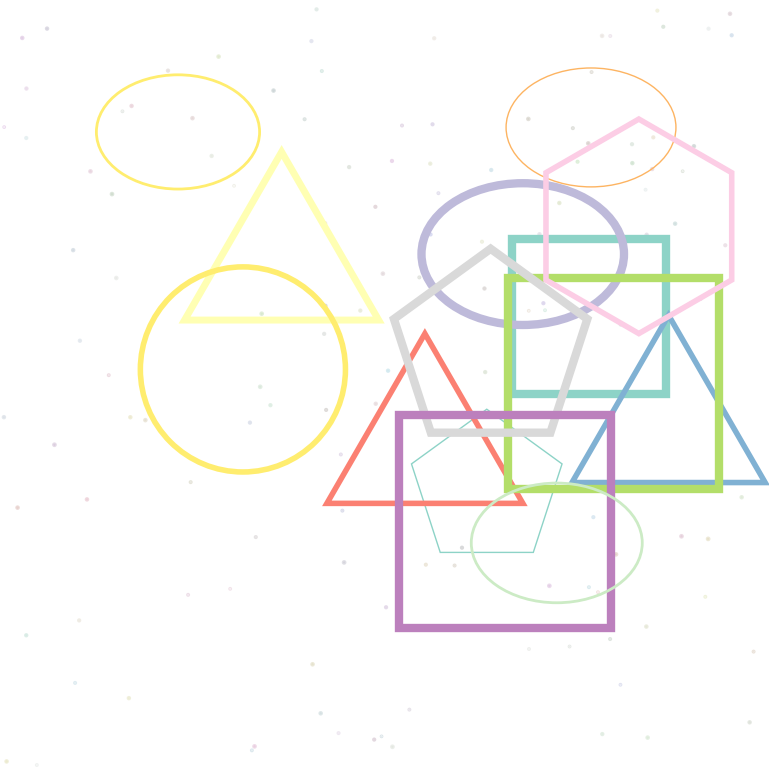[{"shape": "square", "thickness": 3, "radius": 0.5, "center": [0.765, 0.589]}, {"shape": "pentagon", "thickness": 0.5, "radius": 0.51, "center": [0.632, 0.366]}, {"shape": "triangle", "thickness": 2.5, "radius": 0.73, "center": [0.366, 0.657]}, {"shape": "oval", "thickness": 3, "radius": 0.66, "center": [0.679, 0.67]}, {"shape": "triangle", "thickness": 2, "radius": 0.73, "center": [0.552, 0.42]}, {"shape": "triangle", "thickness": 2, "radius": 0.72, "center": [0.868, 0.446]}, {"shape": "oval", "thickness": 0.5, "radius": 0.55, "center": [0.768, 0.835]}, {"shape": "square", "thickness": 3, "radius": 0.69, "center": [0.796, 0.502]}, {"shape": "hexagon", "thickness": 2, "radius": 0.7, "center": [0.83, 0.706]}, {"shape": "pentagon", "thickness": 3, "radius": 0.66, "center": [0.637, 0.545]}, {"shape": "square", "thickness": 3, "radius": 0.69, "center": [0.656, 0.323]}, {"shape": "oval", "thickness": 1, "radius": 0.56, "center": [0.723, 0.295]}, {"shape": "circle", "thickness": 2, "radius": 0.67, "center": [0.315, 0.52]}, {"shape": "oval", "thickness": 1, "radius": 0.53, "center": [0.231, 0.829]}]